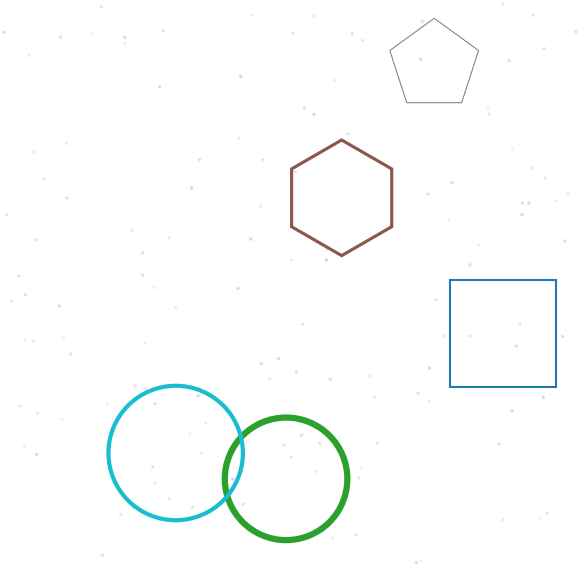[{"shape": "square", "thickness": 1, "radius": 0.46, "center": [0.871, 0.422]}, {"shape": "circle", "thickness": 3, "radius": 0.53, "center": [0.495, 0.17]}, {"shape": "hexagon", "thickness": 1.5, "radius": 0.5, "center": [0.592, 0.657]}, {"shape": "pentagon", "thickness": 0.5, "radius": 0.4, "center": [0.752, 0.887]}, {"shape": "circle", "thickness": 2, "radius": 0.58, "center": [0.304, 0.215]}]